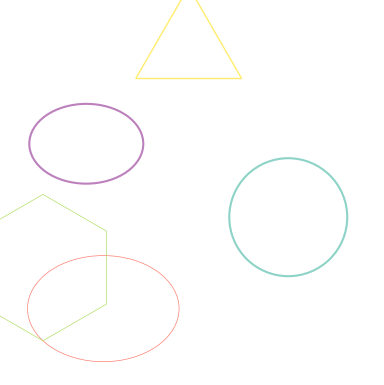[{"shape": "circle", "thickness": 1.5, "radius": 0.77, "center": [0.749, 0.436]}, {"shape": "oval", "thickness": 0.5, "radius": 0.98, "center": [0.268, 0.198]}, {"shape": "hexagon", "thickness": 0.5, "radius": 0.95, "center": [0.112, 0.305]}, {"shape": "oval", "thickness": 1.5, "radius": 0.74, "center": [0.224, 0.627]}, {"shape": "triangle", "thickness": 1, "radius": 0.79, "center": [0.49, 0.875]}]